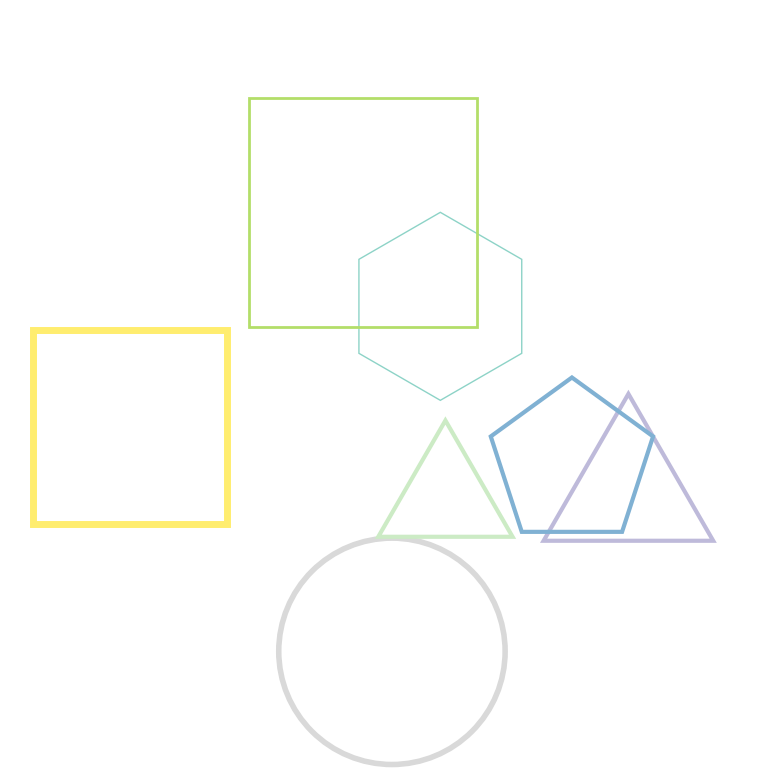[{"shape": "hexagon", "thickness": 0.5, "radius": 0.61, "center": [0.572, 0.602]}, {"shape": "triangle", "thickness": 1.5, "radius": 0.64, "center": [0.816, 0.361]}, {"shape": "pentagon", "thickness": 1.5, "radius": 0.55, "center": [0.743, 0.399]}, {"shape": "square", "thickness": 1, "radius": 0.74, "center": [0.472, 0.724]}, {"shape": "circle", "thickness": 2, "radius": 0.74, "center": [0.509, 0.154]}, {"shape": "triangle", "thickness": 1.5, "radius": 0.5, "center": [0.578, 0.353]}, {"shape": "square", "thickness": 2.5, "radius": 0.63, "center": [0.169, 0.446]}]